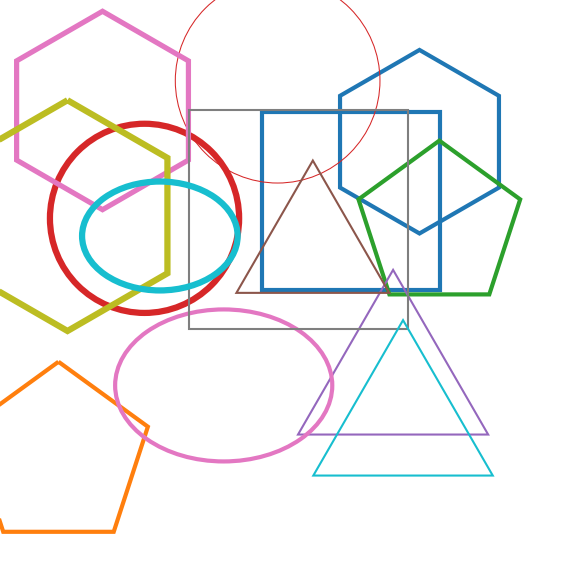[{"shape": "hexagon", "thickness": 2, "radius": 0.79, "center": [0.726, 0.754]}, {"shape": "square", "thickness": 2, "radius": 0.77, "center": [0.608, 0.651]}, {"shape": "pentagon", "thickness": 2, "radius": 0.81, "center": [0.101, 0.21]}, {"shape": "pentagon", "thickness": 2, "radius": 0.74, "center": [0.761, 0.608]}, {"shape": "circle", "thickness": 3, "radius": 0.82, "center": [0.25, 0.621]}, {"shape": "circle", "thickness": 0.5, "radius": 0.89, "center": [0.481, 0.859]}, {"shape": "triangle", "thickness": 1, "radius": 0.95, "center": [0.681, 0.342]}, {"shape": "triangle", "thickness": 1, "radius": 0.76, "center": [0.542, 0.568]}, {"shape": "oval", "thickness": 2, "radius": 0.94, "center": [0.387, 0.332]}, {"shape": "hexagon", "thickness": 2.5, "radius": 0.86, "center": [0.178, 0.808]}, {"shape": "square", "thickness": 1, "radius": 0.95, "center": [0.517, 0.619]}, {"shape": "hexagon", "thickness": 3, "radius": 1.0, "center": [0.117, 0.626]}, {"shape": "oval", "thickness": 3, "radius": 0.67, "center": [0.277, 0.591]}, {"shape": "triangle", "thickness": 1, "radius": 0.9, "center": [0.698, 0.265]}]